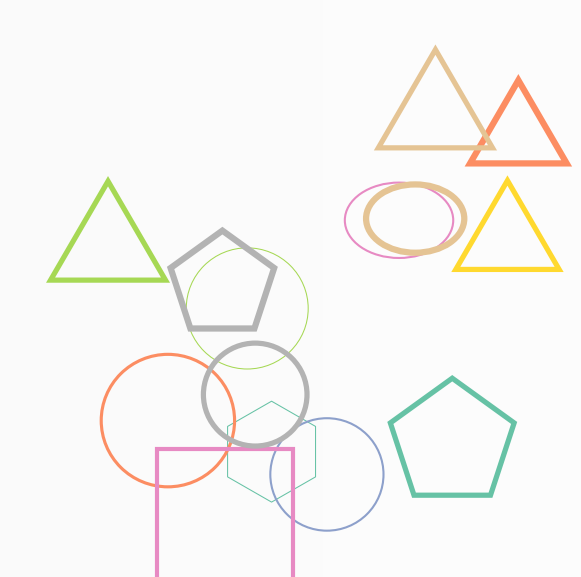[{"shape": "hexagon", "thickness": 0.5, "radius": 0.44, "center": [0.467, 0.217]}, {"shape": "pentagon", "thickness": 2.5, "radius": 0.56, "center": [0.778, 0.232]}, {"shape": "circle", "thickness": 1.5, "radius": 0.57, "center": [0.289, 0.271]}, {"shape": "triangle", "thickness": 3, "radius": 0.48, "center": [0.892, 0.764]}, {"shape": "circle", "thickness": 1, "radius": 0.49, "center": [0.562, 0.178]}, {"shape": "square", "thickness": 2, "radius": 0.59, "center": [0.387, 0.104]}, {"shape": "oval", "thickness": 1, "radius": 0.47, "center": [0.687, 0.618]}, {"shape": "triangle", "thickness": 2.5, "radius": 0.57, "center": [0.186, 0.571]}, {"shape": "circle", "thickness": 0.5, "radius": 0.52, "center": [0.425, 0.465]}, {"shape": "triangle", "thickness": 2.5, "radius": 0.51, "center": [0.873, 0.584]}, {"shape": "triangle", "thickness": 2.5, "radius": 0.57, "center": [0.749, 0.8]}, {"shape": "oval", "thickness": 3, "radius": 0.42, "center": [0.714, 0.621]}, {"shape": "pentagon", "thickness": 3, "radius": 0.47, "center": [0.383, 0.506]}, {"shape": "circle", "thickness": 2.5, "radius": 0.45, "center": [0.439, 0.316]}]